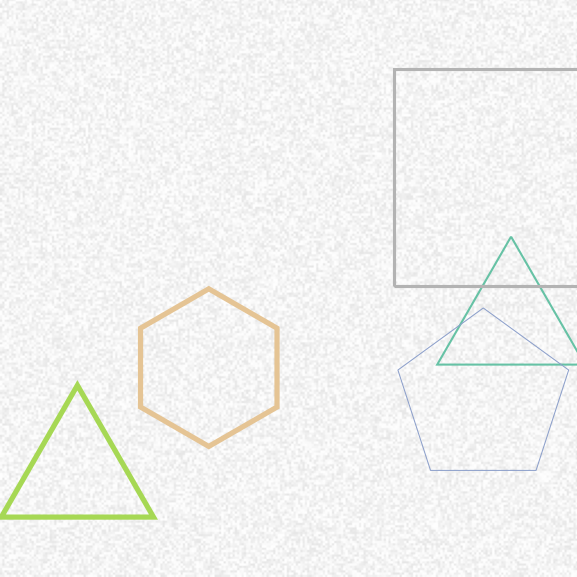[{"shape": "triangle", "thickness": 1, "radius": 0.74, "center": [0.885, 0.442]}, {"shape": "pentagon", "thickness": 0.5, "radius": 0.78, "center": [0.837, 0.31]}, {"shape": "triangle", "thickness": 2.5, "radius": 0.76, "center": [0.134, 0.18]}, {"shape": "hexagon", "thickness": 2.5, "radius": 0.68, "center": [0.362, 0.363]}, {"shape": "square", "thickness": 1.5, "radius": 0.94, "center": [0.87, 0.692]}]